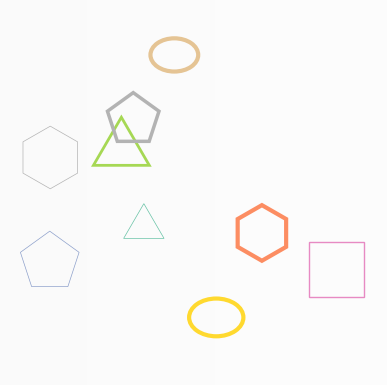[{"shape": "triangle", "thickness": 0.5, "radius": 0.3, "center": [0.371, 0.411]}, {"shape": "hexagon", "thickness": 3, "radius": 0.36, "center": [0.676, 0.395]}, {"shape": "pentagon", "thickness": 0.5, "radius": 0.4, "center": [0.128, 0.32]}, {"shape": "square", "thickness": 1, "radius": 0.36, "center": [0.868, 0.3]}, {"shape": "triangle", "thickness": 2, "radius": 0.42, "center": [0.313, 0.612]}, {"shape": "oval", "thickness": 3, "radius": 0.35, "center": [0.558, 0.176]}, {"shape": "oval", "thickness": 3, "radius": 0.31, "center": [0.45, 0.857]}, {"shape": "hexagon", "thickness": 0.5, "radius": 0.41, "center": [0.13, 0.591]}, {"shape": "pentagon", "thickness": 2.5, "radius": 0.35, "center": [0.344, 0.689]}]